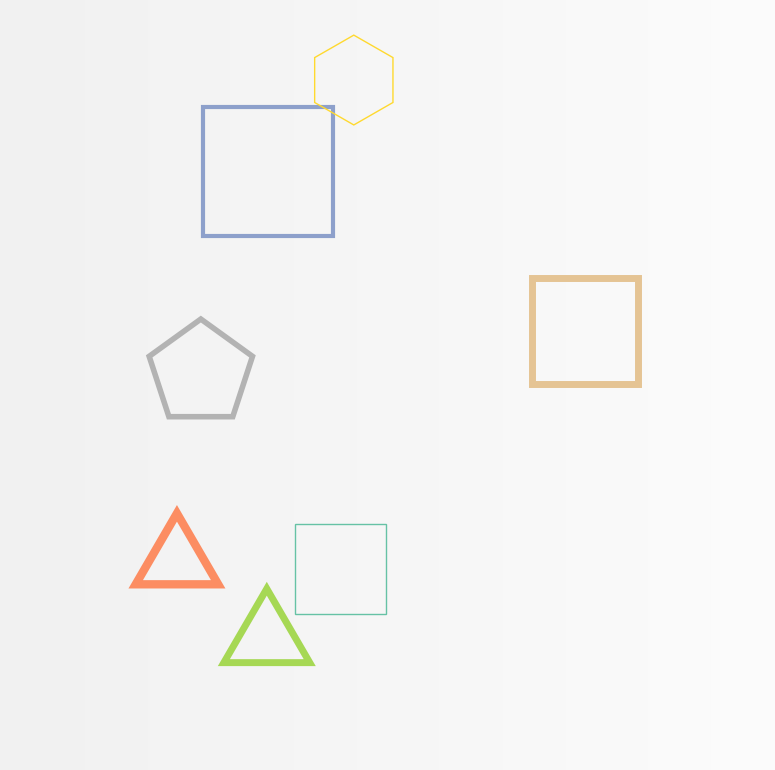[{"shape": "square", "thickness": 0.5, "radius": 0.29, "center": [0.44, 0.261]}, {"shape": "triangle", "thickness": 3, "radius": 0.31, "center": [0.228, 0.272]}, {"shape": "square", "thickness": 1.5, "radius": 0.42, "center": [0.346, 0.777]}, {"shape": "triangle", "thickness": 2.5, "radius": 0.32, "center": [0.344, 0.171]}, {"shape": "hexagon", "thickness": 0.5, "radius": 0.29, "center": [0.457, 0.896]}, {"shape": "square", "thickness": 2.5, "radius": 0.34, "center": [0.754, 0.57]}, {"shape": "pentagon", "thickness": 2, "radius": 0.35, "center": [0.259, 0.516]}]